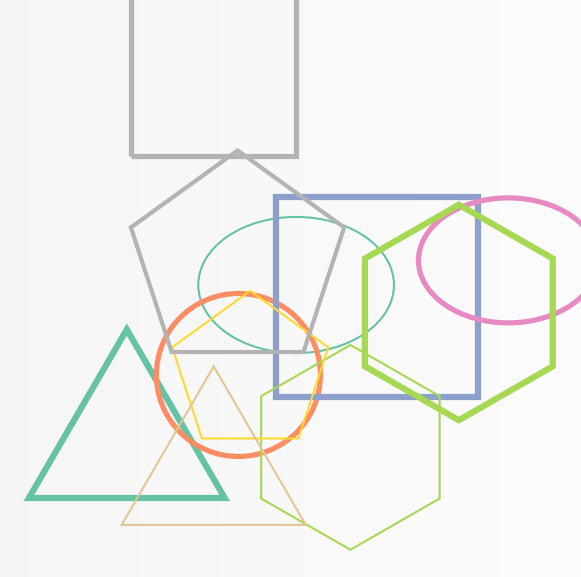[{"shape": "triangle", "thickness": 3, "radius": 0.97, "center": [0.218, 0.234]}, {"shape": "oval", "thickness": 1, "radius": 0.84, "center": [0.509, 0.506]}, {"shape": "circle", "thickness": 2.5, "radius": 0.71, "center": [0.41, 0.35]}, {"shape": "square", "thickness": 3, "radius": 0.87, "center": [0.649, 0.485]}, {"shape": "oval", "thickness": 2.5, "radius": 0.77, "center": [0.875, 0.548]}, {"shape": "hexagon", "thickness": 3, "radius": 0.93, "center": [0.789, 0.458]}, {"shape": "hexagon", "thickness": 1, "radius": 0.89, "center": [0.603, 0.224]}, {"shape": "pentagon", "thickness": 1, "radius": 0.71, "center": [0.43, 0.354]}, {"shape": "triangle", "thickness": 1, "radius": 0.91, "center": [0.368, 0.182]}, {"shape": "pentagon", "thickness": 2, "radius": 0.96, "center": [0.409, 0.546]}, {"shape": "square", "thickness": 2.5, "radius": 0.71, "center": [0.368, 0.87]}]